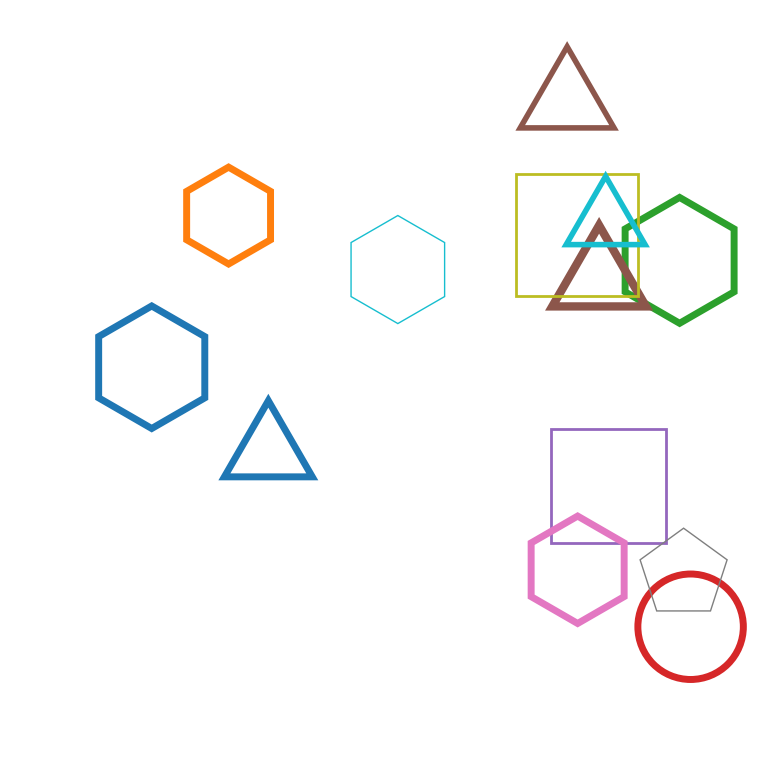[{"shape": "triangle", "thickness": 2.5, "radius": 0.33, "center": [0.348, 0.414]}, {"shape": "hexagon", "thickness": 2.5, "radius": 0.4, "center": [0.197, 0.523]}, {"shape": "hexagon", "thickness": 2.5, "radius": 0.31, "center": [0.297, 0.72]}, {"shape": "hexagon", "thickness": 2.5, "radius": 0.41, "center": [0.883, 0.662]}, {"shape": "circle", "thickness": 2.5, "radius": 0.34, "center": [0.897, 0.186]}, {"shape": "square", "thickness": 1, "radius": 0.37, "center": [0.79, 0.369]}, {"shape": "triangle", "thickness": 2, "radius": 0.35, "center": [0.737, 0.869]}, {"shape": "triangle", "thickness": 3, "radius": 0.35, "center": [0.778, 0.637]}, {"shape": "hexagon", "thickness": 2.5, "radius": 0.35, "center": [0.75, 0.26]}, {"shape": "pentagon", "thickness": 0.5, "radius": 0.3, "center": [0.888, 0.255]}, {"shape": "square", "thickness": 1, "radius": 0.4, "center": [0.75, 0.695]}, {"shape": "triangle", "thickness": 2, "radius": 0.3, "center": [0.787, 0.712]}, {"shape": "hexagon", "thickness": 0.5, "radius": 0.35, "center": [0.517, 0.65]}]